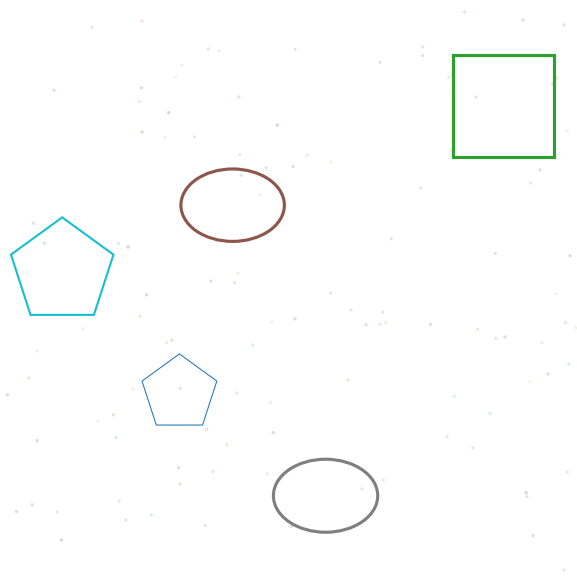[{"shape": "pentagon", "thickness": 0.5, "radius": 0.34, "center": [0.311, 0.318]}, {"shape": "square", "thickness": 1.5, "radius": 0.44, "center": [0.872, 0.816]}, {"shape": "oval", "thickness": 1.5, "radius": 0.45, "center": [0.403, 0.644]}, {"shape": "oval", "thickness": 1.5, "radius": 0.45, "center": [0.564, 0.141]}, {"shape": "pentagon", "thickness": 1, "radius": 0.47, "center": [0.108, 0.529]}]